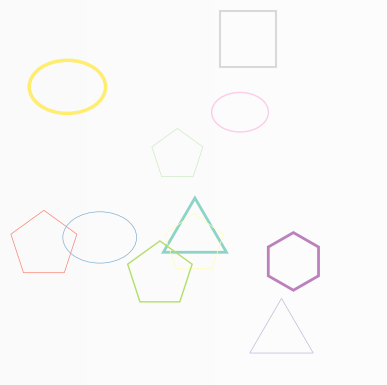[{"shape": "triangle", "thickness": 2, "radius": 0.47, "center": [0.503, 0.392]}, {"shape": "pentagon", "thickness": 0.5, "radius": 0.4, "center": [0.5, 0.366]}, {"shape": "triangle", "thickness": 0.5, "radius": 0.47, "center": [0.726, 0.13]}, {"shape": "pentagon", "thickness": 0.5, "radius": 0.45, "center": [0.113, 0.364]}, {"shape": "oval", "thickness": 0.5, "radius": 0.48, "center": [0.257, 0.383]}, {"shape": "pentagon", "thickness": 1, "radius": 0.44, "center": [0.413, 0.287]}, {"shape": "oval", "thickness": 1, "radius": 0.37, "center": [0.619, 0.709]}, {"shape": "square", "thickness": 1.5, "radius": 0.36, "center": [0.641, 0.899]}, {"shape": "hexagon", "thickness": 2, "radius": 0.37, "center": [0.757, 0.321]}, {"shape": "pentagon", "thickness": 0.5, "radius": 0.35, "center": [0.458, 0.597]}, {"shape": "oval", "thickness": 2.5, "radius": 0.49, "center": [0.174, 0.774]}]